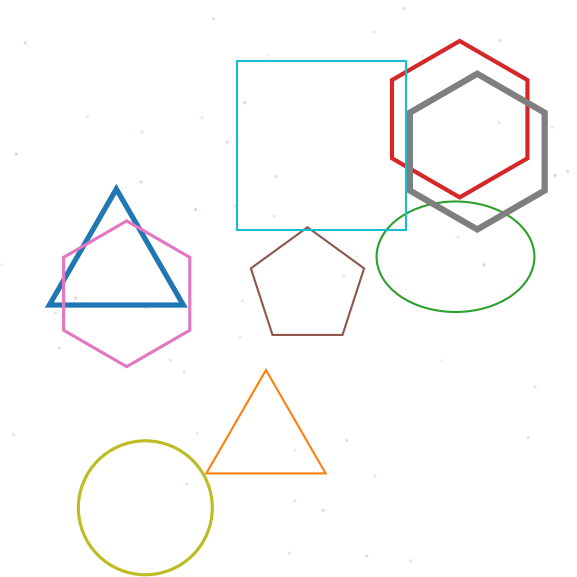[{"shape": "triangle", "thickness": 2.5, "radius": 0.67, "center": [0.201, 0.538]}, {"shape": "triangle", "thickness": 1, "radius": 0.6, "center": [0.461, 0.239]}, {"shape": "oval", "thickness": 1, "radius": 0.68, "center": [0.789, 0.555]}, {"shape": "hexagon", "thickness": 2, "radius": 0.68, "center": [0.796, 0.793]}, {"shape": "pentagon", "thickness": 1, "radius": 0.52, "center": [0.532, 0.503]}, {"shape": "hexagon", "thickness": 1.5, "radius": 0.63, "center": [0.219, 0.49]}, {"shape": "hexagon", "thickness": 3, "radius": 0.67, "center": [0.826, 0.737]}, {"shape": "circle", "thickness": 1.5, "radius": 0.58, "center": [0.252, 0.12]}, {"shape": "square", "thickness": 1, "radius": 0.73, "center": [0.556, 0.748]}]